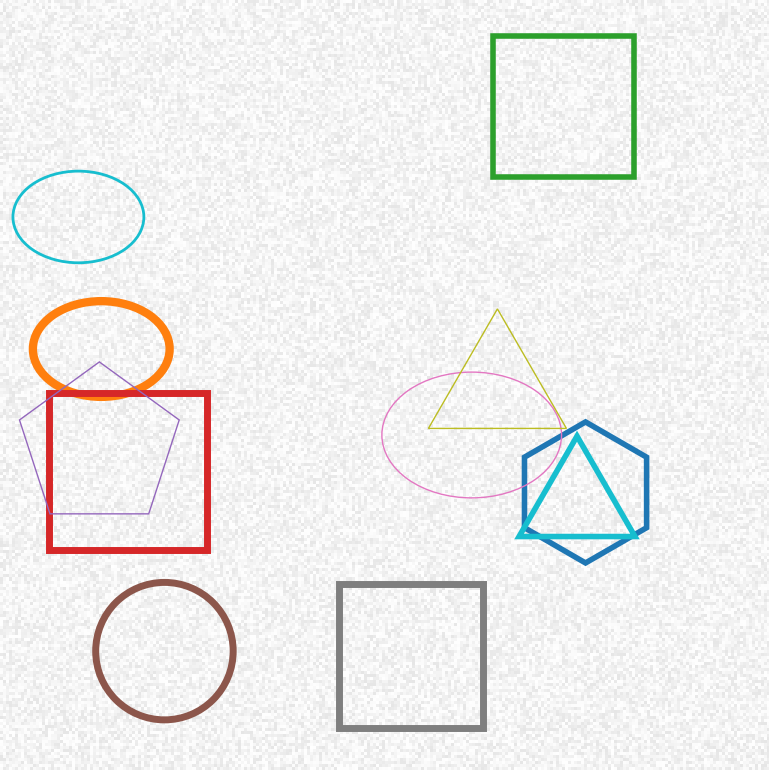[{"shape": "hexagon", "thickness": 2, "radius": 0.46, "center": [0.76, 0.36]}, {"shape": "oval", "thickness": 3, "radius": 0.44, "center": [0.132, 0.547]}, {"shape": "square", "thickness": 2, "radius": 0.46, "center": [0.732, 0.862]}, {"shape": "square", "thickness": 2.5, "radius": 0.51, "center": [0.166, 0.388]}, {"shape": "pentagon", "thickness": 0.5, "radius": 0.55, "center": [0.129, 0.421]}, {"shape": "circle", "thickness": 2.5, "radius": 0.45, "center": [0.214, 0.154]}, {"shape": "oval", "thickness": 0.5, "radius": 0.58, "center": [0.613, 0.435]}, {"shape": "square", "thickness": 2.5, "radius": 0.47, "center": [0.533, 0.148]}, {"shape": "triangle", "thickness": 0.5, "radius": 0.52, "center": [0.646, 0.495]}, {"shape": "triangle", "thickness": 2, "radius": 0.43, "center": [0.749, 0.347]}, {"shape": "oval", "thickness": 1, "radius": 0.43, "center": [0.102, 0.718]}]